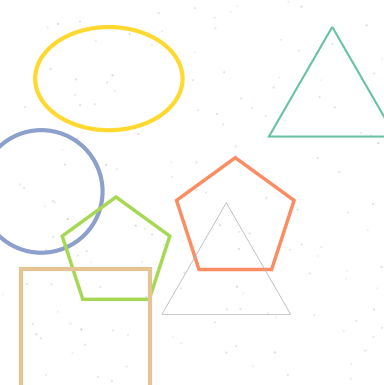[{"shape": "triangle", "thickness": 1.5, "radius": 0.95, "center": [0.863, 0.74]}, {"shape": "pentagon", "thickness": 2.5, "radius": 0.8, "center": [0.611, 0.43]}, {"shape": "circle", "thickness": 3, "radius": 0.8, "center": [0.107, 0.503]}, {"shape": "pentagon", "thickness": 2.5, "radius": 0.73, "center": [0.301, 0.341]}, {"shape": "oval", "thickness": 3, "radius": 0.96, "center": [0.283, 0.796]}, {"shape": "square", "thickness": 3, "radius": 0.84, "center": [0.222, 0.134]}, {"shape": "triangle", "thickness": 0.5, "radius": 0.97, "center": [0.588, 0.28]}]